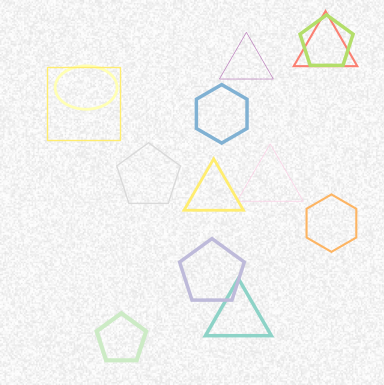[{"shape": "triangle", "thickness": 2.5, "radius": 0.49, "center": [0.619, 0.178]}, {"shape": "oval", "thickness": 2, "radius": 0.4, "center": [0.224, 0.773]}, {"shape": "pentagon", "thickness": 2.5, "radius": 0.44, "center": [0.551, 0.292]}, {"shape": "triangle", "thickness": 1.5, "radius": 0.48, "center": [0.846, 0.876]}, {"shape": "hexagon", "thickness": 2.5, "radius": 0.38, "center": [0.576, 0.704]}, {"shape": "hexagon", "thickness": 1.5, "radius": 0.37, "center": [0.861, 0.42]}, {"shape": "pentagon", "thickness": 2.5, "radius": 0.36, "center": [0.848, 0.889]}, {"shape": "triangle", "thickness": 0.5, "radius": 0.5, "center": [0.702, 0.527]}, {"shape": "pentagon", "thickness": 1, "radius": 0.43, "center": [0.386, 0.542]}, {"shape": "triangle", "thickness": 0.5, "radius": 0.4, "center": [0.64, 0.835]}, {"shape": "pentagon", "thickness": 3, "radius": 0.34, "center": [0.315, 0.119]}, {"shape": "square", "thickness": 1, "radius": 0.47, "center": [0.217, 0.732]}, {"shape": "triangle", "thickness": 2, "radius": 0.45, "center": [0.555, 0.498]}]